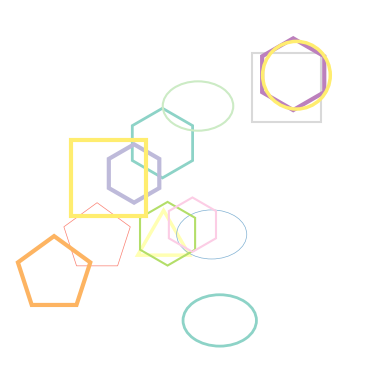[{"shape": "hexagon", "thickness": 2, "radius": 0.45, "center": [0.422, 0.628]}, {"shape": "oval", "thickness": 2, "radius": 0.48, "center": [0.571, 0.168]}, {"shape": "triangle", "thickness": 2.5, "radius": 0.39, "center": [0.425, 0.376]}, {"shape": "hexagon", "thickness": 3, "radius": 0.38, "center": [0.348, 0.549]}, {"shape": "pentagon", "thickness": 0.5, "radius": 0.45, "center": [0.252, 0.383]}, {"shape": "oval", "thickness": 0.5, "radius": 0.46, "center": [0.55, 0.391]}, {"shape": "pentagon", "thickness": 3, "radius": 0.49, "center": [0.141, 0.288]}, {"shape": "hexagon", "thickness": 1.5, "radius": 0.41, "center": [0.435, 0.393]}, {"shape": "hexagon", "thickness": 1.5, "radius": 0.35, "center": [0.5, 0.416]}, {"shape": "square", "thickness": 1.5, "radius": 0.45, "center": [0.745, 0.772]}, {"shape": "hexagon", "thickness": 3, "radius": 0.47, "center": [0.762, 0.807]}, {"shape": "oval", "thickness": 1.5, "radius": 0.46, "center": [0.514, 0.725]}, {"shape": "square", "thickness": 3, "radius": 0.49, "center": [0.282, 0.538]}, {"shape": "circle", "thickness": 2.5, "radius": 0.44, "center": [0.77, 0.805]}]